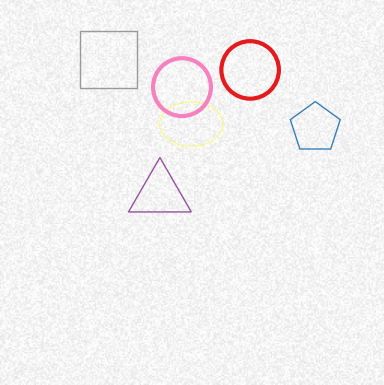[{"shape": "circle", "thickness": 3, "radius": 0.37, "center": [0.65, 0.818]}, {"shape": "pentagon", "thickness": 1, "radius": 0.34, "center": [0.819, 0.668]}, {"shape": "triangle", "thickness": 1, "radius": 0.47, "center": [0.415, 0.497]}, {"shape": "oval", "thickness": 0.5, "radius": 0.41, "center": [0.497, 0.678]}, {"shape": "circle", "thickness": 3, "radius": 0.38, "center": [0.473, 0.774]}, {"shape": "square", "thickness": 1, "radius": 0.37, "center": [0.282, 0.845]}]